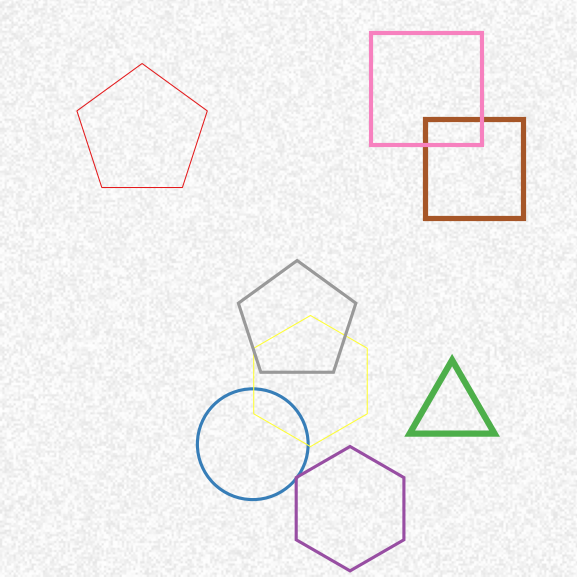[{"shape": "pentagon", "thickness": 0.5, "radius": 0.59, "center": [0.246, 0.77]}, {"shape": "circle", "thickness": 1.5, "radius": 0.48, "center": [0.438, 0.23]}, {"shape": "triangle", "thickness": 3, "radius": 0.42, "center": [0.783, 0.291]}, {"shape": "hexagon", "thickness": 1.5, "radius": 0.54, "center": [0.606, 0.118]}, {"shape": "hexagon", "thickness": 0.5, "radius": 0.57, "center": [0.538, 0.339]}, {"shape": "square", "thickness": 2.5, "radius": 0.43, "center": [0.821, 0.707]}, {"shape": "square", "thickness": 2, "radius": 0.48, "center": [0.738, 0.845]}, {"shape": "pentagon", "thickness": 1.5, "radius": 0.53, "center": [0.515, 0.441]}]